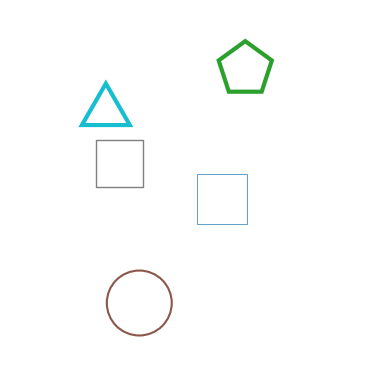[{"shape": "square", "thickness": 0.5, "radius": 0.33, "center": [0.576, 0.482]}, {"shape": "pentagon", "thickness": 3, "radius": 0.36, "center": [0.637, 0.821]}, {"shape": "circle", "thickness": 1.5, "radius": 0.42, "center": [0.362, 0.213]}, {"shape": "square", "thickness": 1, "radius": 0.3, "center": [0.31, 0.575]}, {"shape": "triangle", "thickness": 3, "radius": 0.36, "center": [0.275, 0.711]}]